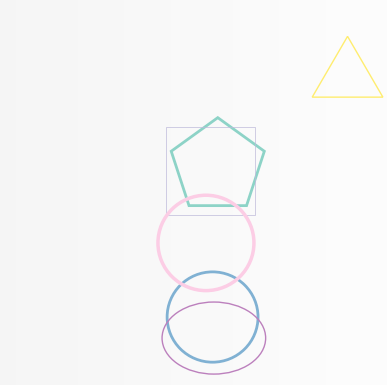[{"shape": "pentagon", "thickness": 2, "radius": 0.63, "center": [0.562, 0.568]}, {"shape": "square", "thickness": 0.5, "radius": 0.57, "center": [0.543, 0.557]}, {"shape": "circle", "thickness": 2, "radius": 0.59, "center": [0.549, 0.177]}, {"shape": "circle", "thickness": 2.5, "radius": 0.62, "center": [0.531, 0.369]}, {"shape": "oval", "thickness": 1, "radius": 0.67, "center": [0.552, 0.122]}, {"shape": "triangle", "thickness": 1, "radius": 0.53, "center": [0.897, 0.8]}]